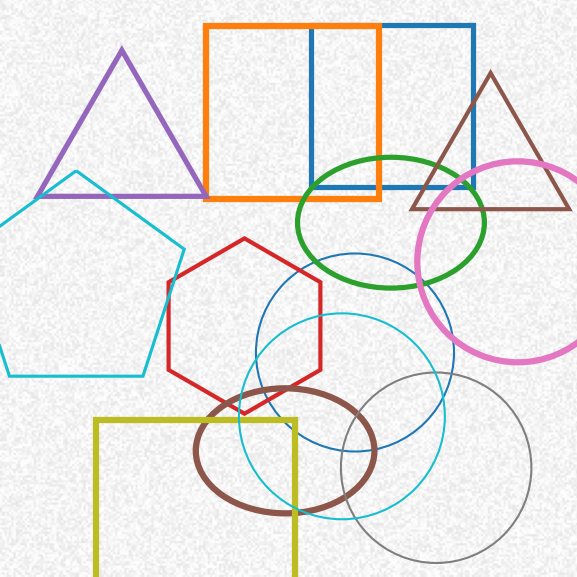[{"shape": "circle", "thickness": 1, "radius": 0.86, "center": [0.615, 0.389]}, {"shape": "square", "thickness": 2.5, "radius": 0.7, "center": [0.679, 0.816]}, {"shape": "square", "thickness": 3, "radius": 0.75, "center": [0.507, 0.804]}, {"shape": "oval", "thickness": 2.5, "radius": 0.81, "center": [0.677, 0.614]}, {"shape": "hexagon", "thickness": 2, "radius": 0.76, "center": [0.423, 0.435]}, {"shape": "triangle", "thickness": 2.5, "radius": 0.84, "center": [0.211, 0.743]}, {"shape": "oval", "thickness": 3, "radius": 0.77, "center": [0.494, 0.219]}, {"shape": "triangle", "thickness": 2, "radius": 0.79, "center": [0.85, 0.715]}, {"shape": "circle", "thickness": 3, "radius": 0.87, "center": [0.897, 0.546]}, {"shape": "circle", "thickness": 1, "radius": 0.82, "center": [0.755, 0.189]}, {"shape": "square", "thickness": 3, "radius": 0.86, "center": [0.338, 0.101]}, {"shape": "pentagon", "thickness": 1.5, "radius": 0.98, "center": [0.132, 0.507]}, {"shape": "circle", "thickness": 1, "radius": 0.89, "center": [0.592, 0.278]}]